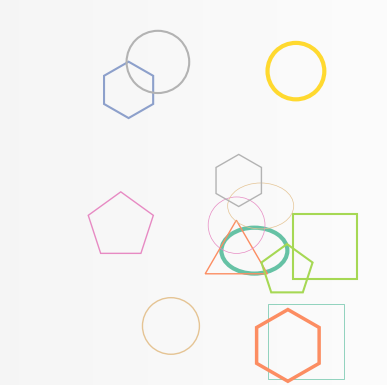[{"shape": "square", "thickness": 0.5, "radius": 0.49, "center": [0.789, 0.113]}, {"shape": "oval", "thickness": 3, "radius": 0.43, "center": [0.656, 0.349]}, {"shape": "hexagon", "thickness": 2.5, "radius": 0.47, "center": [0.743, 0.103]}, {"shape": "triangle", "thickness": 1, "radius": 0.46, "center": [0.61, 0.335]}, {"shape": "hexagon", "thickness": 1.5, "radius": 0.37, "center": [0.332, 0.767]}, {"shape": "circle", "thickness": 0.5, "radius": 0.37, "center": [0.611, 0.415]}, {"shape": "pentagon", "thickness": 1, "radius": 0.44, "center": [0.312, 0.413]}, {"shape": "square", "thickness": 1.5, "radius": 0.42, "center": [0.839, 0.359]}, {"shape": "pentagon", "thickness": 1.5, "radius": 0.35, "center": [0.741, 0.297]}, {"shape": "circle", "thickness": 3, "radius": 0.37, "center": [0.764, 0.815]}, {"shape": "oval", "thickness": 0.5, "radius": 0.43, "center": [0.673, 0.465]}, {"shape": "circle", "thickness": 1, "radius": 0.37, "center": [0.441, 0.153]}, {"shape": "circle", "thickness": 1.5, "radius": 0.4, "center": [0.407, 0.839]}, {"shape": "hexagon", "thickness": 1, "radius": 0.34, "center": [0.616, 0.531]}]